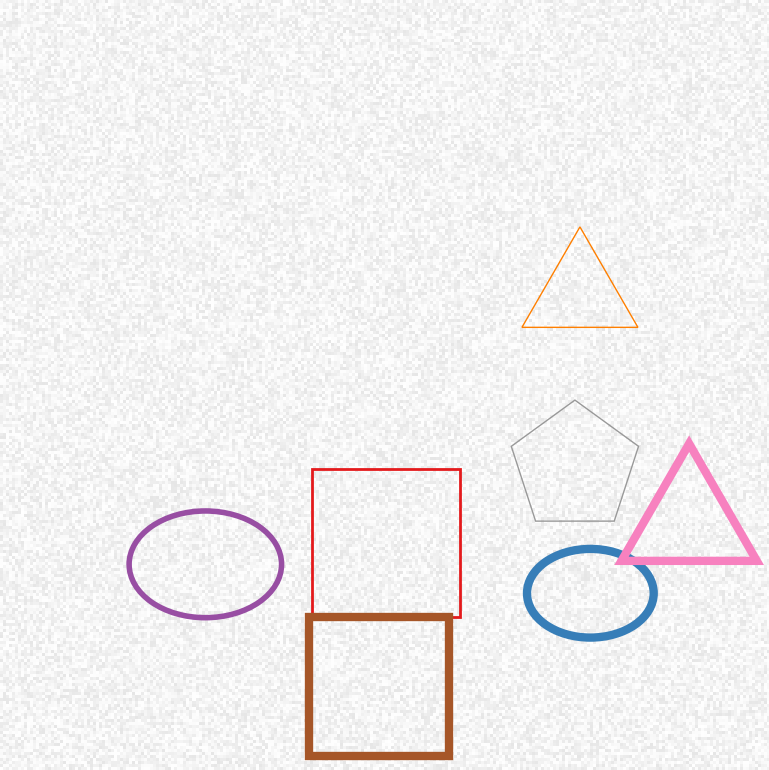[{"shape": "square", "thickness": 1, "radius": 0.48, "center": [0.502, 0.295]}, {"shape": "oval", "thickness": 3, "radius": 0.41, "center": [0.767, 0.23]}, {"shape": "oval", "thickness": 2, "radius": 0.49, "center": [0.267, 0.267]}, {"shape": "triangle", "thickness": 0.5, "radius": 0.43, "center": [0.753, 0.618]}, {"shape": "square", "thickness": 3, "radius": 0.45, "center": [0.492, 0.108]}, {"shape": "triangle", "thickness": 3, "radius": 0.51, "center": [0.895, 0.322]}, {"shape": "pentagon", "thickness": 0.5, "radius": 0.43, "center": [0.747, 0.394]}]